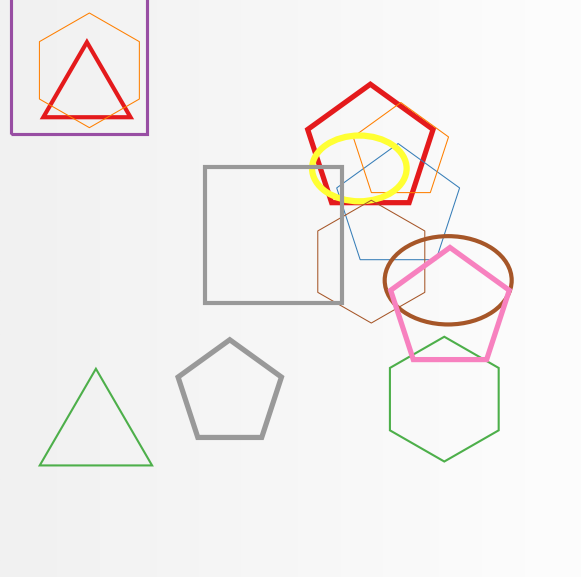[{"shape": "triangle", "thickness": 2, "radius": 0.43, "center": [0.15, 0.839]}, {"shape": "pentagon", "thickness": 2.5, "radius": 0.57, "center": [0.637, 0.74]}, {"shape": "pentagon", "thickness": 0.5, "radius": 0.56, "center": [0.685, 0.639]}, {"shape": "triangle", "thickness": 1, "radius": 0.56, "center": [0.165, 0.249]}, {"shape": "hexagon", "thickness": 1, "radius": 0.54, "center": [0.764, 0.308]}, {"shape": "square", "thickness": 1.5, "radius": 0.59, "center": [0.136, 0.885]}, {"shape": "hexagon", "thickness": 0.5, "radius": 0.5, "center": [0.154, 0.877]}, {"shape": "pentagon", "thickness": 0.5, "radius": 0.43, "center": [0.69, 0.735]}, {"shape": "oval", "thickness": 3, "radius": 0.41, "center": [0.618, 0.707]}, {"shape": "oval", "thickness": 2, "radius": 0.55, "center": [0.771, 0.514]}, {"shape": "hexagon", "thickness": 0.5, "radius": 0.53, "center": [0.639, 0.546]}, {"shape": "pentagon", "thickness": 2.5, "radius": 0.54, "center": [0.774, 0.463]}, {"shape": "square", "thickness": 2, "radius": 0.59, "center": [0.471, 0.592]}, {"shape": "pentagon", "thickness": 2.5, "radius": 0.47, "center": [0.395, 0.317]}]